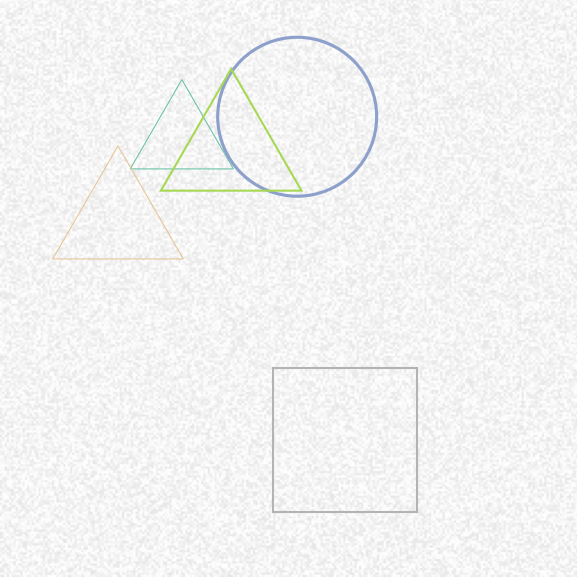[{"shape": "triangle", "thickness": 0.5, "radius": 0.52, "center": [0.315, 0.758]}, {"shape": "circle", "thickness": 1.5, "radius": 0.69, "center": [0.515, 0.797]}, {"shape": "triangle", "thickness": 1, "radius": 0.7, "center": [0.4, 0.739]}, {"shape": "triangle", "thickness": 0.5, "radius": 0.65, "center": [0.204, 0.616]}, {"shape": "square", "thickness": 1, "radius": 0.62, "center": [0.597, 0.238]}]